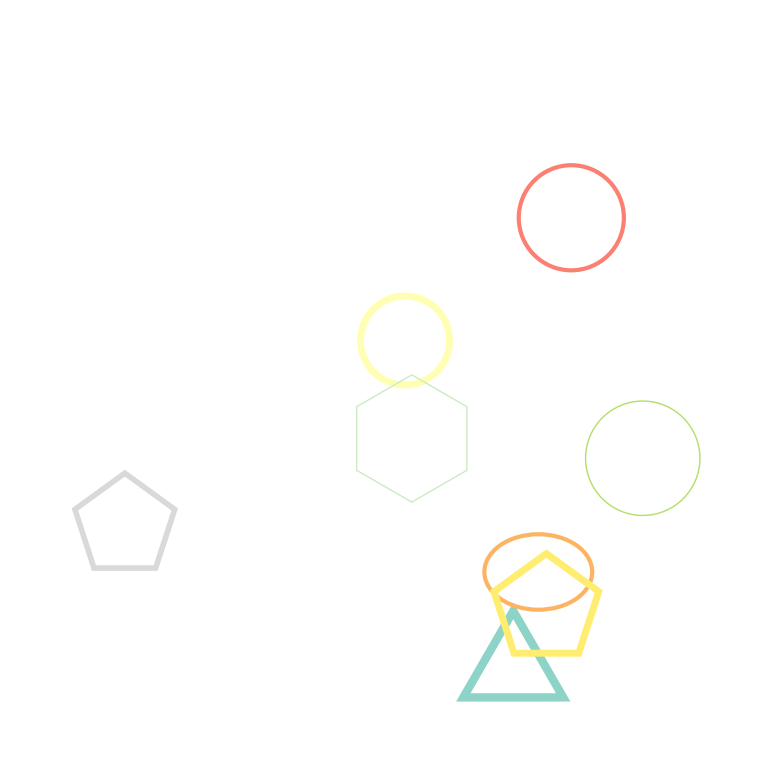[{"shape": "triangle", "thickness": 3, "radius": 0.37, "center": [0.667, 0.132]}, {"shape": "circle", "thickness": 2.5, "radius": 0.29, "center": [0.526, 0.558]}, {"shape": "circle", "thickness": 1.5, "radius": 0.34, "center": [0.742, 0.717]}, {"shape": "oval", "thickness": 1.5, "radius": 0.35, "center": [0.699, 0.257]}, {"shape": "circle", "thickness": 0.5, "radius": 0.37, "center": [0.835, 0.405]}, {"shape": "pentagon", "thickness": 2, "radius": 0.34, "center": [0.162, 0.317]}, {"shape": "hexagon", "thickness": 0.5, "radius": 0.41, "center": [0.535, 0.431]}, {"shape": "pentagon", "thickness": 2.5, "radius": 0.36, "center": [0.71, 0.21]}]